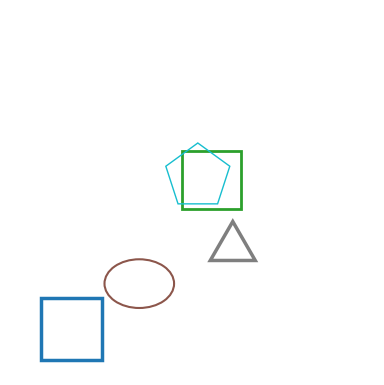[{"shape": "square", "thickness": 2.5, "radius": 0.4, "center": [0.185, 0.145]}, {"shape": "square", "thickness": 2, "radius": 0.38, "center": [0.549, 0.533]}, {"shape": "oval", "thickness": 1.5, "radius": 0.45, "center": [0.362, 0.263]}, {"shape": "triangle", "thickness": 2.5, "radius": 0.34, "center": [0.605, 0.357]}, {"shape": "pentagon", "thickness": 1, "radius": 0.44, "center": [0.514, 0.541]}]